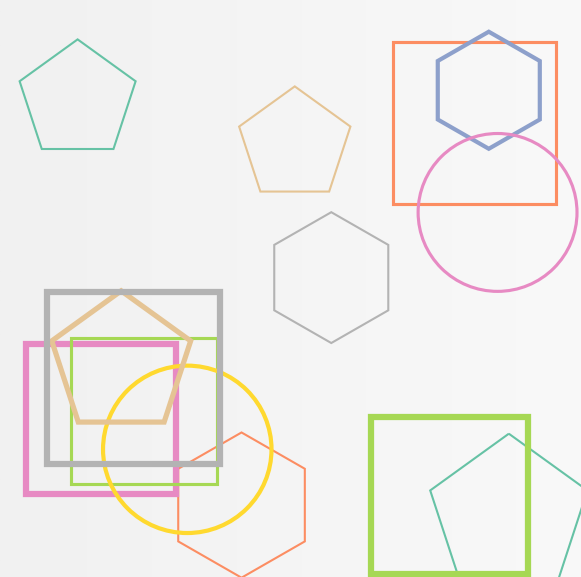[{"shape": "pentagon", "thickness": 1, "radius": 0.71, "center": [0.875, 0.106]}, {"shape": "pentagon", "thickness": 1, "radius": 0.52, "center": [0.134, 0.826]}, {"shape": "hexagon", "thickness": 1, "radius": 0.63, "center": [0.416, 0.125]}, {"shape": "square", "thickness": 1.5, "radius": 0.7, "center": [0.817, 0.786]}, {"shape": "hexagon", "thickness": 2, "radius": 0.51, "center": [0.841, 0.843]}, {"shape": "circle", "thickness": 1.5, "radius": 0.68, "center": [0.856, 0.631]}, {"shape": "square", "thickness": 3, "radius": 0.65, "center": [0.173, 0.274]}, {"shape": "square", "thickness": 1.5, "radius": 0.63, "center": [0.248, 0.288]}, {"shape": "square", "thickness": 3, "radius": 0.68, "center": [0.773, 0.141]}, {"shape": "circle", "thickness": 2, "radius": 0.72, "center": [0.322, 0.221]}, {"shape": "pentagon", "thickness": 1, "radius": 0.5, "center": [0.507, 0.749]}, {"shape": "pentagon", "thickness": 2.5, "radius": 0.63, "center": [0.209, 0.37]}, {"shape": "hexagon", "thickness": 1, "radius": 0.57, "center": [0.57, 0.518]}, {"shape": "square", "thickness": 3, "radius": 0.74, "center": [0.23, 0.344]}]